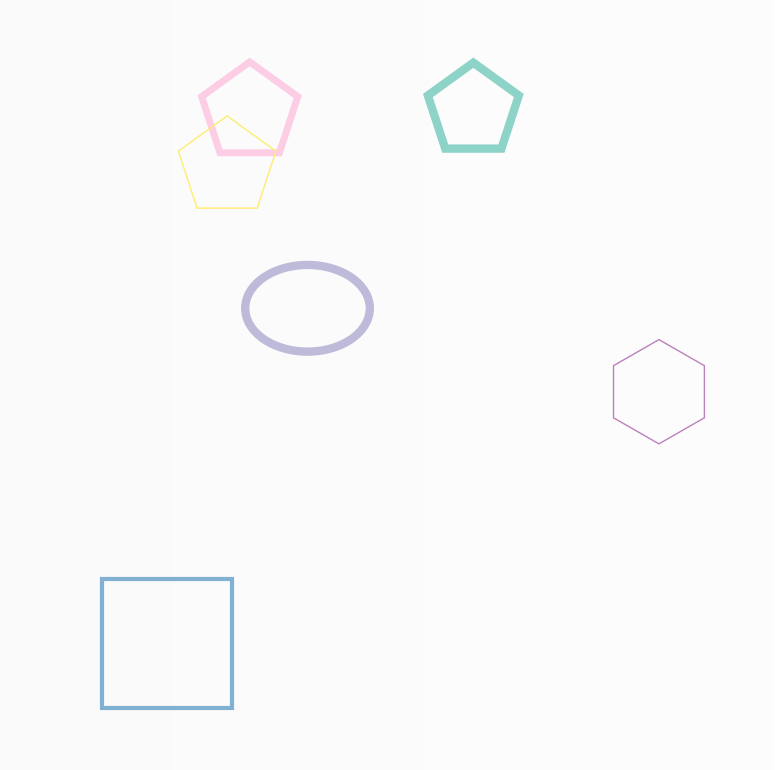[{"shape": "pentagon", "thickness": 3, "radius": 0.31, "center": [0.611, 0.857]}, {"shape": "oval", "thickness": 3, "radius": 0.4, "center": [0.397, 0.6]}, {"shape": "square", "thickness": 1.5, "radius": 0.42, "center": [0.215, 0.164]}, {"shape": "pentagon", "thickness": 2.5, "radius": 0.33, "center": [0.322, 0.854]}, {"shape": "hexagon", "thickness": 0.5, "radius": 0.34, "center": [0.85, 0.491]}, {"shape": "pentagon", "thickness": 0.5, "radius": 0.33, "center": [0.293, 0.783]}]